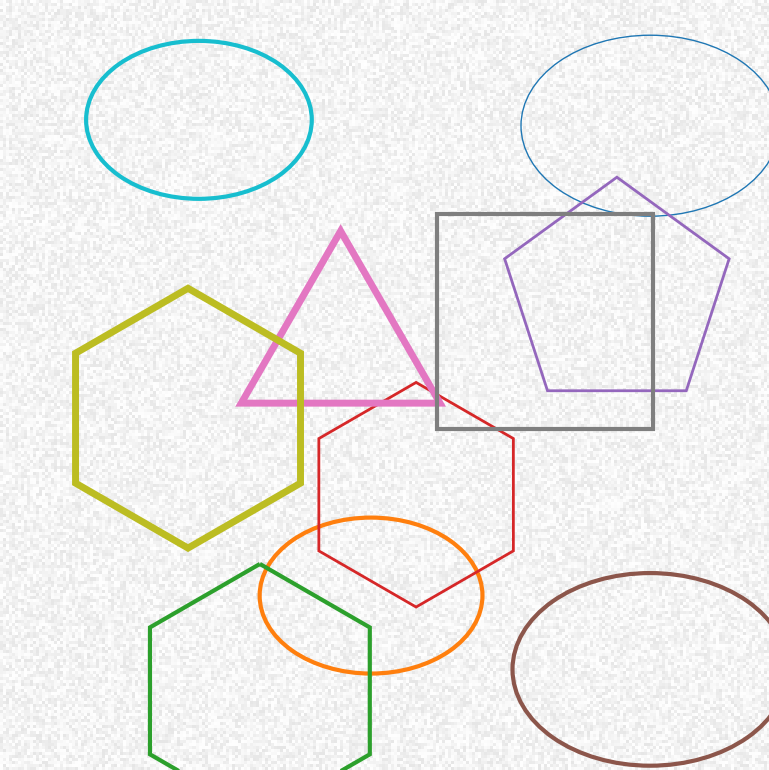[{"shape": "oval", "thickness": 0.5, "radius": 0.84, "center": [0.844, 0.837]}, {"shape": "oval", "thickness": 1.5, "radius": 0.72, "center": [0.482, 0.227]}, {"shape": "hexagon", "thickness": 1.5, "radius": 0.82, "center": [0.338, 0.103]}, {"shape": "hexagon", "thickness": 1, "radius": 0.73, "center": [0.54, 0.357]}, {"shape": "pentagon", "thickness": 1, "radius": 0.77, "center": [0.801, 0.617]}, {"shape": "oval", "thickness": 1.5, "radius": 0.89, "center": [0.844, 0.131]}, {"shape": "triangle", "thickness": 2.5, "radius": 0.74, "center": [0.442, 0.551]}, {"shape": "square", "thickness": 1.5, "radius": 0.7, "center": [0.708, 0.583]}, {"shape": "hexagon", "thickness": 2.5, "radius": 0.84, "center": [0.244, 0.457]}, {"shape": "oval", "thickness": 1.5, "radius": 0.73, "center": [0.258, 0.844]}]